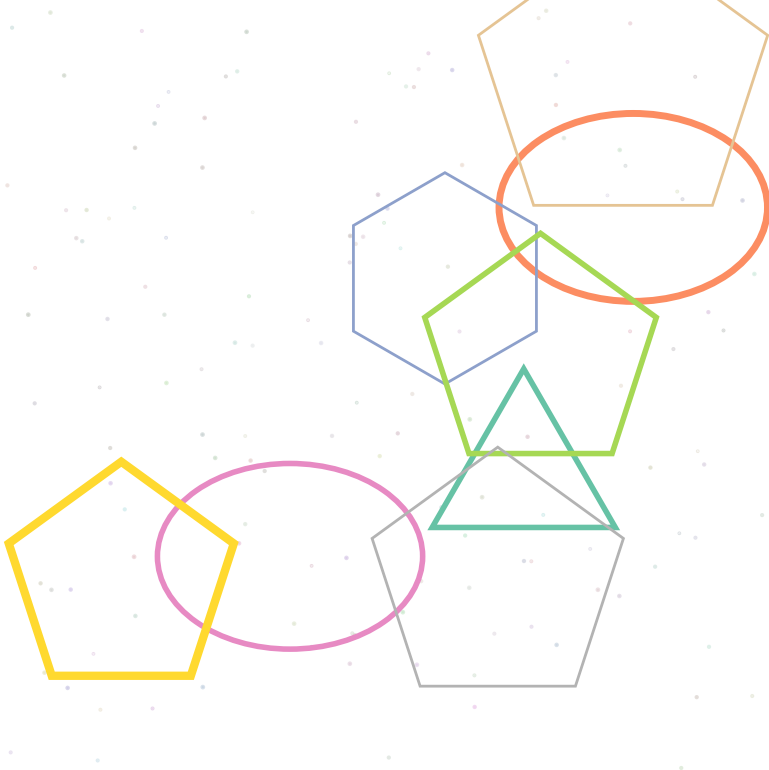[{"shape": "triangle", "thickness": 2, "radius": 0.69, "center": [0.68, 0.384]}, {"shape": "oval", "thickness": 2.5, "radius": 0.87, "center": [0.822, 0.731]}, {"shape": "hexagon", "thickness": 1, "radius": 0.69, "center": [0.578, 0.639]}, {"shape": "oval", "thickness": 2, "radius": 0.86, "center": [0.377, 0.278]}, {"shape": "pentagon", "thickness": 2, "radius": 0.79, "center": [0.702, 0.539]}, {"shape": "pentagon", "thickness": 3, "radius": 0.77, "center": [0.158, 0.247]}, {"shape": "pentagon", "thickness": 1, "radius": 0.99, "center": [0.809, 0.893]}, {"shape": "pentagon", "thickness": 1, "radius": 0.86, "center": [0.646, 0.248]}]